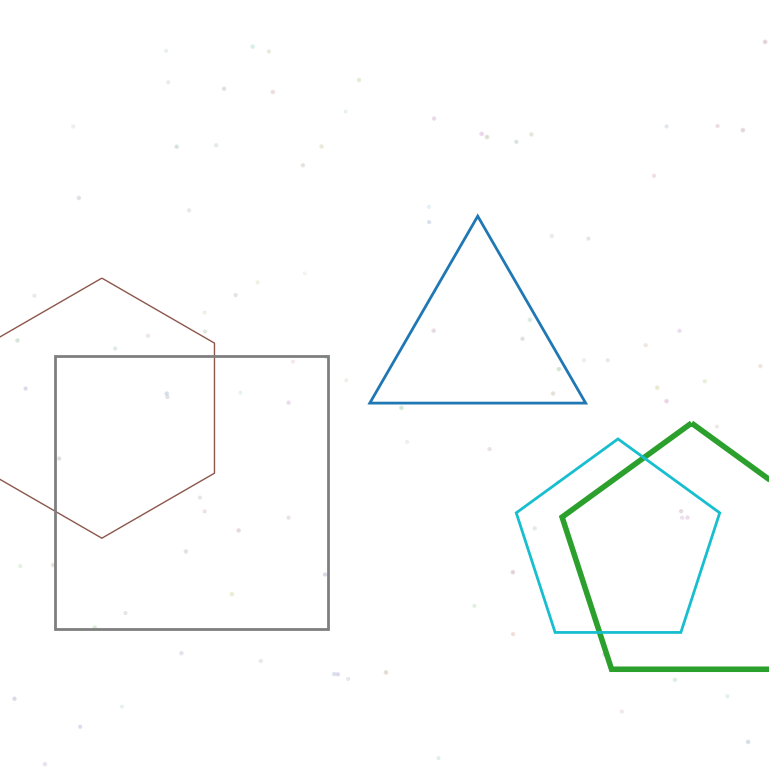[{"shape": "triangle", "thickness": 1, "radius": 0.81, "center": [0.62, 0.557]}, {"shape": "pentagon", "thickness": 2, "radius": 0.88, "center": [0.898, 0.274]}, {"shape": "hexagon", "thickness": 0.5, "radius": 0.84, "center": [0.132, 0.47]}, {"shape": "square", "thickness": 1, "radius": 0.88, "center": [0.249, 0.36]}, {"shape": "pentagon", "thickness": 1, "radius": 0.69, "center": [0.803, 0.291]}]